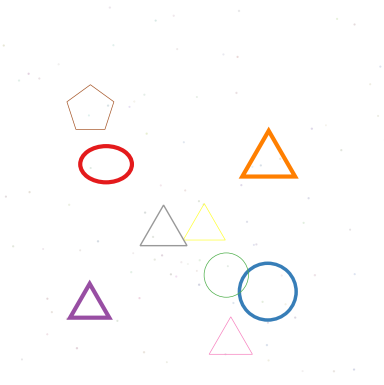[{"shape": "oval", "thickness": 3, "radius": 0.34, "center": [0.276, 0.573]}, {"shape": "circle", "thickness": 2.5, "radius": 0.37, "center": [0.696, 0.242]}, {"shape": "circle", "thickness": 0.5, "radius": 0.29, "center": [0.588, 0.286]}, {"shape": "triangle", "thickness": 3, "radius": 0.29, "center": [0.233, 0.204]}, {"shape": "triangle", "thickness": 3, "radius": 0.4, "center": [0.698, 0.581]}, {"shape": "triangle", "thickness": 0.5, "radius": 0.32, "center": [0.531, 0.408]}, {"shape": "pentagon", "thickness": 0.5, "radius": 0.32, "center": [0.235, 0.716]}, {"shape": "triangle", "thickness": 0.5, "radius": 0.32, "center": [0.599, 0.112]}, {"shape": "triangle", "thickness": 1, "radius": 0.35, "center": [0.425, 0.397]}]